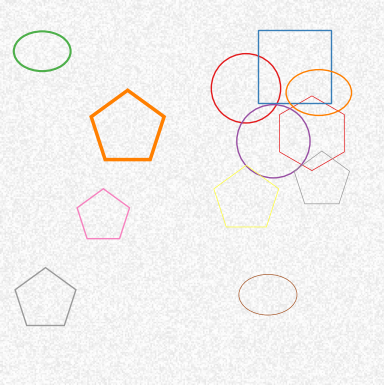[{"shape": "hexagon", "thickness": 0.5, "radius": 0.49, "center": [0.81, 0.654]}, {"shape": "circle", "thickness": 1, "radius": 0.45, "center": [0.639, 0.771]}, {"shape": "square", "thickness": 1, "radius": 0.48, "center": [0.765, 0.827]}, {"shape": "oval", "thickness": 1.5, "radius": 0.37, "center": [0.11, 0.867]}, {"shape": "circle", "thickness": 1, "radius": 0.48, "center": [0.71, 0.633]}, {"shape": "oval", "thickness": 1, "radius": 0.42, "center": [0.828, 0.76]}, {"shape": "pentagon", "thickness": 2.5, "radius": 0.5, "center": [0.332, 0.666]}, {"shape": "pentagon", "thickness": 0.5, "radius": 0.44, "center": [0.64, 0.482]}, {"shape": "oval", "thickness": 0.5, "radius": 0.38, "center": [0.696, 0.234]}, {"shape": "pentagon", "thickness": 1, "radius": 0.36, "center": [0.268, 0.438]}, {"shape": "pentagon", "thickness": 1, "radius": 0.42, "center": [0.118, 0.222]}, {"shape": "pentagon", "thickness": 0.5, "radius": 0.38, "center": [0.836, 0.532]}]